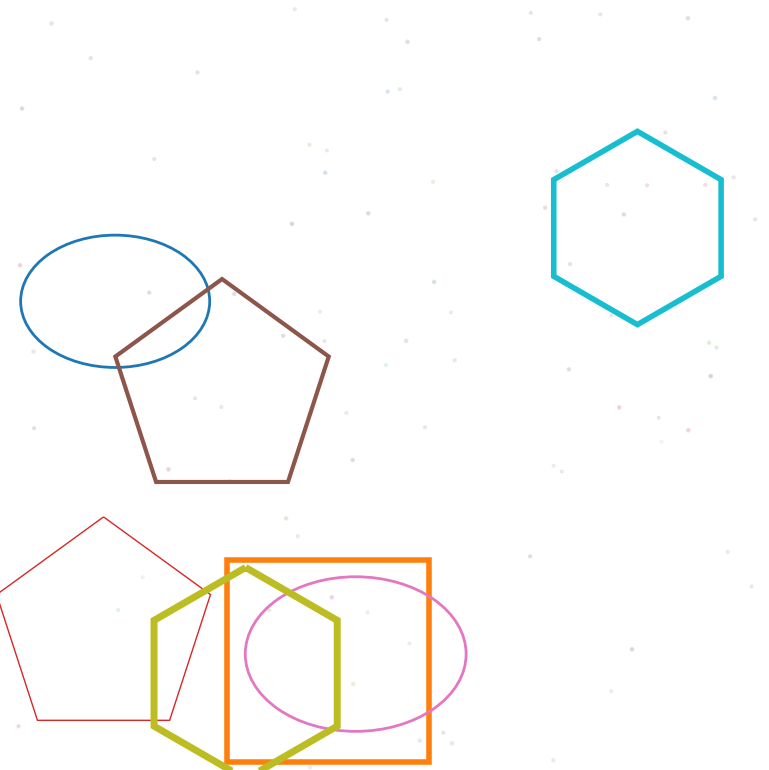[{"shape": "oval", "thickness": 1, "radius": 0.61, "center": [0.15, 0.609]}, {"shape": "square", "thickness": 2, "radius": 0.66, "center": [0.426, 0.142]}, {"shape": "pentagon", "thickness": 0.5, "radius": 0.73, "center": [0.134, 0.183]}, {"shape": "pentagon", "thickness": 1.5, "radius": 0.73, "center": [0.288, 0.492]}, {"shape": "oval", "thickness": 1, "radius": 0.72, "center": [0.462, 0.151]}, {"shape": "hexagon", "thickness": 2.5, "radius": 0.69, "center": [0.319, 0.126]}, {"shape": "hexagon", "thickness": 2, "radius": 0.63, "center": [0.828, 0.704]}]